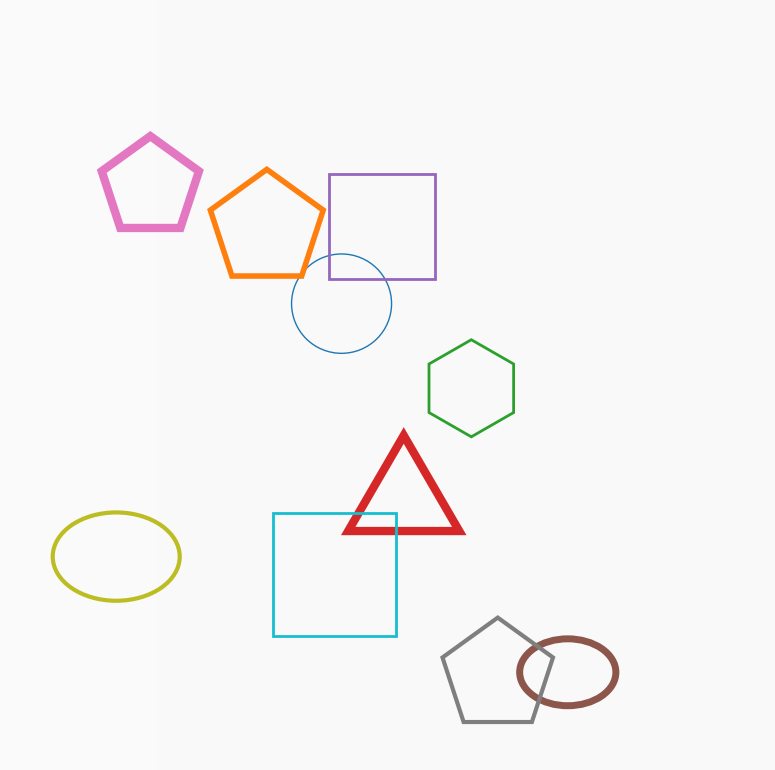[{"shape": "circle", "thickness": 0.5, "radius": 0.32, "center": [0.441, 0.606]}, {"shape": "pentagon", "thickness": 2, "radius": 0.38, "center": [0.344, 0.703]}, {"shape": "hexagon", "thickness": 1, "radius": 0.32, "center": [0.608, 0.496]}, {"shape": "triangle", "thickness": 3, "radius": 0.41, "center": [0.521, 0.352]}, {"shape": "square", "thickness": 1, "radius": 0.34, "center": [0.493, 0.706]}, {"shape": "oval", "thickness": 2.5, "radius": 0.31, "center": [0.733, 0.127]}, {"shape": "pentagon", "thickness": 3, "radius": 0.33, "center": [0.194, 0.757]}, {"shape": "pentagon", "thickness": 1.5, "radius": 0.37, "center": [0.642, 0.123]}, {"shape": "oval", "thickness": 1.5, "radius": 0.41, "center": [0.15, 0.277]}, {"shape": "square", "thickness": 1, "radius": 0.4, "center": [0.432, 0.254]}]